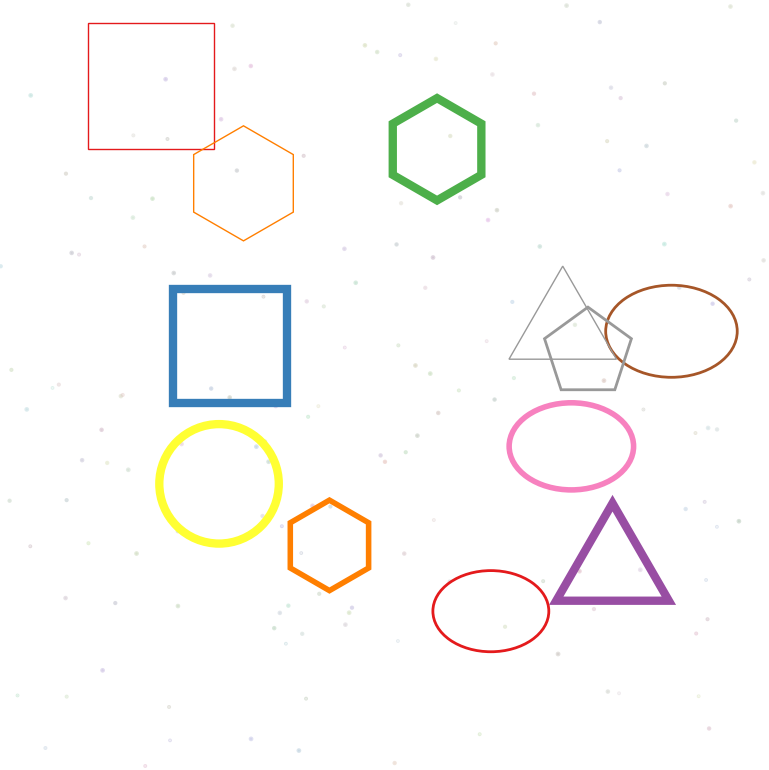[{"shape": "oval", "thickness": 1, "radius": 0.38, "center": [0.637, 0.206]}, {"shape": "square", "thickness": 0.5, "radius": 0.41, "center": [0.196, 0.888]}, {"shape": "square", "thickness": 3, "radius": 0.37, "center": [0.298, 0.55]}, {"shape": "hexagon", "thickness": 3, "radius": 0.33, "center": [0.568, 0.806]}, {"shape": "triangle", "thickness": 3, "radius": 0.42, "center": [0.795, 0.262]}, {"shape": "hexagon", "thickness": 2, "radius": 0.29, "center": [0.428, 0.292]}, {"shape": "hexagon", "thickness": 0.5, "radius": 0.37, "center": [0.316, 0.762]}, {"shape": "circle", "thickness": 3, "radius": 0.39, "center": [0.284, 0.372]}, {"shape": "oval", "thickness": 1, "radius": 0.43, "center": [0.872, 0.57]}, {"shape": "oval", "thickness": 2, "radius": 0.4, "center": [0.742, 0.42]}, {"shape": "triangle", "thickness": 0.5, "radius": 0.4, "center": [0.731, 0.574]}, {"shape": "pentagon", "thickness": 1, "radius": 0.3, "center": [0.764, 0.542]}]